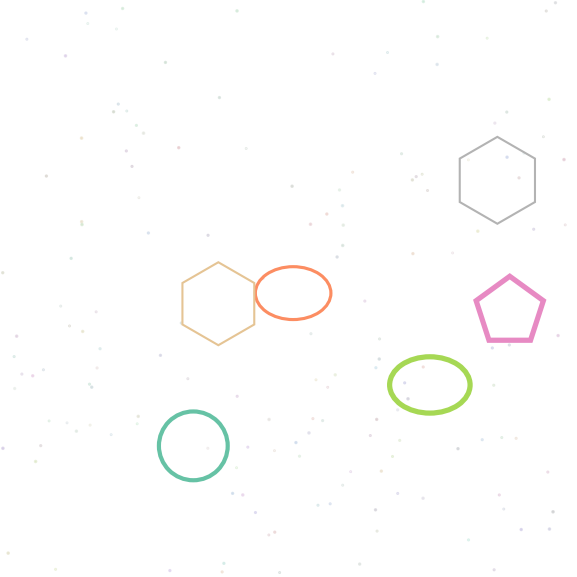[{"shape": "circle", "thickness": 2, "radius": 0.3, "center": [0.335, 0.227]}, {"shape": "oval", "thickness": 1.5, "radius": 0.33, "center": [0.508, 0.492]}, {"shape": "pentagon", "thickness": 2.5, "radius": 0.31, "center": [0.883, 0.459]}, {"shape": "oval", "thickness": 2.5, "radius": 0.35, "center": [0.744, 0.333]}, {"shape": "hexagon", "thickness": 1, "radius": 0.36, "center": [0.378, 0.473]}, {"shape": "hexagon", "thickness": 1, "radius": 0.38, "center": [0.861, 0.687]}]